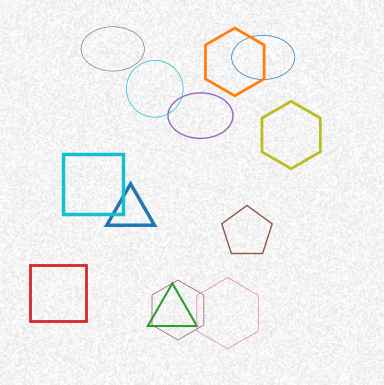[{"shape": "triangle", "thickness": 2.5, "radius": 0.36, "center": [0.339, 0.451]}, {"shape": "oval", "thickness": 0.5, "radius": 0.41, "center": [0.684, 0.851]}, {"shape": "hexagon", "thickness": 2, "radius": 0.44, "center": [0.61, 0.839]}, {"shape": "triangle", "thickness": 1.5, "radius": 0.37, "center": [0.448, 0.19]}, {"shape": "square", "thickness": 2, "radius": 0.36, "center": [0.151, 0.239]}, {"shape": "oval", "thickness": 1, "radius": 0.42, "center": [0.521, 0.7]}, {"shape": "pentagon", "thickness": 1, "radius": 0.34, "center": [0.641, 0.397]}, {"shape": "hexagon", "thickness": 0.5, "radius": 0.39, "center": [0.462, 0.195]}, {"shape": "hexagon", "thickness": 0.5, "radius": 0.46, "center": [0.591, 0.187]}, {"shape": "oval", "thickness": 0.5, "radius": 0.41, "center": [0.293, 0.873]}, {"shape": "hexagon", "thickness": 2, "radius": 0.44, "center": [0.756, 0.649]}, {"shape": "circle", "thickness": 0.5, "radius": 0.37, "center": [0.402, 0.769]}, {"shape": "square", "thickness": 2.5, "radius": 0.39, "center": [0.242, 0.522]}]